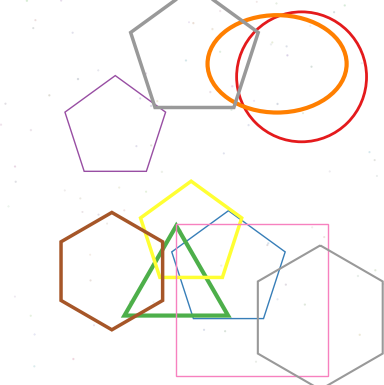[{"shape": "circle", "thickness": 2, "radius": 0.84, "center": [0.783, 0.8]}, {"shape": "pentagon", "thickness": 1, "radius": 0.77, "center": [0.593, 0.298]}, {"shape": "triangle", "thickness": 3, "radius": 0.78, "center": [0.458, 0.258]}, {"shape": "pentagon", "thickness": 1, "radius": 0.69, "center": [0.299, 0.666]}, {"shape": "oval", "thickness": 3, "radius": 0.9, "center": [0.72, 0.834]}, {"shape": "pentagon", "thickness": 2.5, "radius": 0.69, "center": [0.496, 0.391]}, {"shape": "hexagon", "thickness": 2.5, "radius": 0.76, "center": [0.29, 0.296]}, {"shape": "square", "thickness": 1, "radius": 0.99, "center": [0.655, 0.22]}, {"shape": "pentagon", "thickness": 2.5, "radius": 0.87, "center": [0.505, 0.862]}, {"shape": "hexagon", "thickness": 1.5, "radius": 0.94, "center": [0.832, 0.175]}]